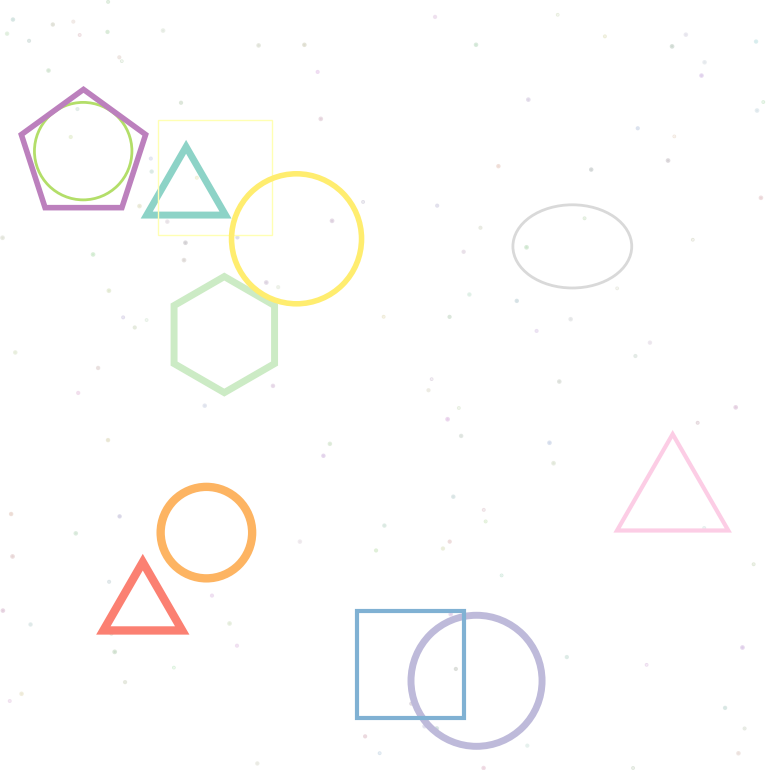[{"shape": "triangle", "thickness": 2.5, "radius": 0.3, "center": [0.242, 0.75]}, {"shape": "square", "thickness": 0.5, "radius": 0.37, "center": [0.279, 0.769]}, {"shape": "circle", "thickness": 2.5, "radius": 0.43, "center": [0.619, 0.116]}, {"shape": "triangle", "thickness": 3, "radius": 0.3, "center": [0.185, 0.211]}, {"shape": "square", "thickness": 1.5, "radius": 0.35, "center": [0.534, 0.136]}, {"shape": "circle", "thickness": 3, "radius": 0.3, "center": [0.268, 0.308]}, {"shape": "circle", "thickness": 1, "radius": 0.32, "center": [0.108, 0.804]}, {"shape": "triangle", "thickness": 1.5, "radius": 0.42, "center": [0.874, 0.353]}, {"shape": "oval", "thickness": 1, "radius": 0.39, "center": [0.743, 0.68]}, {"shape": "pentagon", "thickness": 2, "radius": 0.42, "center": [0.108, 0.799]}, {"shape": "hexagon", "thickness": 2.5, "radius": 0.38, "center": [0.291, 0.565]}, {"shape": "circle", "thickness": 2, "radius": 0.42, "center": [0.385, 0.69]}]